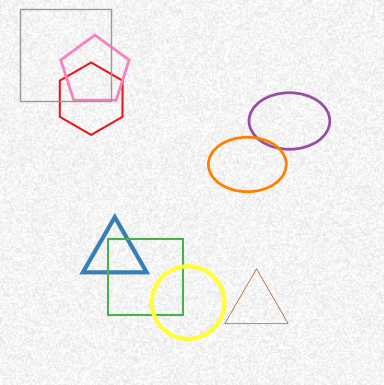[{"shape": "hexagon", "thickness": 1.5, "radius": 0.47, "center": [0.237, 0.744]}, {"shape": "triangle", "thickness": 3, "radius": 0.48, "center": [0.298, 0.34]}, {"shape": "square", "thickness": 1.5, "radius": 0.49, "center": [0.379, 0.281]}, {"shape": "oval", "thickness": 2, "radius": 0.52, "center": [0.752, 0.686]}, {"shape": "oval", "thickness": 2, "radius": 0.51, "center": [0.642, 0.573]}, {"shape": "circle", "thickness": 3, "radius": 0.47, "center": [0.488, 0.214]}, {"shape": "triangle", "thickness": 0.5, "radius": 0.48, "center": [0.666, 0.207]}, {"shape": "pentagon", "thickness": 2, "radius": 0.47, "center": [0.247, 0.815]}, {"shape": "square", "thickness": 1, "radius": 0.59, "center": [0.171, 0.857]}]